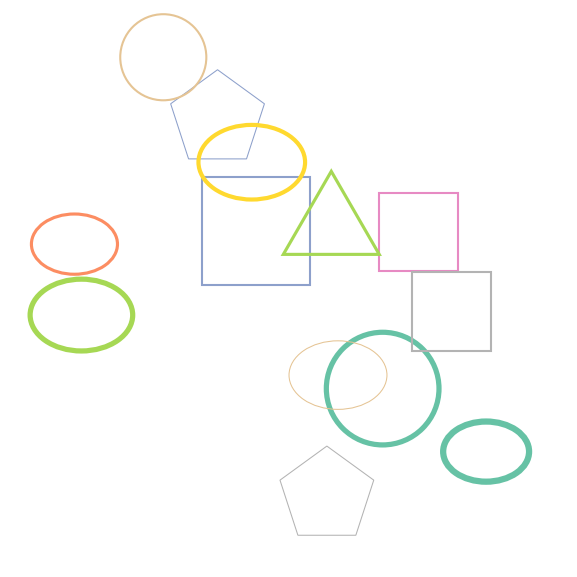[{"shape": "circle", "thickness": 2.5, "radius": 0.49, "center": [0.663, 0.326]}, {"shape": "oval", "thickness": 3, "radius": 0.37, "center": [0.842, 0.217]}, {"shape": "oval", "thickness": 1.5, "radius": 0.37, "center": [0.129, 0.576]}, {"shape": "square", "thickness": 1, "radius": 0.47, "center": [0.443, 0.6]}, {"shape": "pentagon", "thickness": 0.5, "radius": 0.43, "center": [0.377, 0.793]}, {"shape": "square", "thickness": 1, "radius": 0.34, "center": [0.725, 0.597]}, {"shape": "triangle", "thickness": 1.5, "radius": 0.48, "center": [0.574, 0.607]}, {"shape": "oval", "thickness": 2.5, "radius": 0.44, "center": [0.141, 0.454]}, {"shape": "oval", "thickness": 2, "radius": 0.46, "center": [0.436, 0.718]}, {"shape": "oval", "thickness": 0.5, "radius": 0.42, "center": [0.585, 0.35]}, {"shape": "circle", "thickness": 1, "radius": 0.37, "center": [0.283, 0.9]}, {"shape": "pentagon", "thickness": 0.5, "radius": 0.43, "center": [0.566, 0.141]}, {"shape": "square", "thickness": 1, "radius": 0.34, "center": [0.782, 0.46]}]